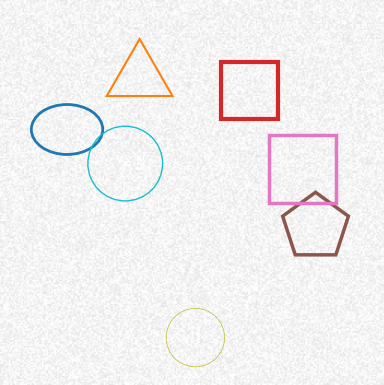[{"shape": "oval", "thickness": 2, "radius": 0.46, "center": [0.174, 0.664]}, {"shape": "triangle", "thickness": 1.5, "radius": 0.49, "center": [0.363, 0.8]}, {"shape": "square", "thickness": 3, "radius": 0.37, "center": [0.649, 0.765]}, {"shape": "pentagon", "thickness": 2.5, "radius": 0.45, "center": [0.82, 0.411]}, {"shape": "square", "thickness": 2.5, "radius": 0.44, "center": [0.786, 0.561]}, {"shape": "circle", "thickness": 0.5, "radius": 0.38, "center": [0.507, 0.123]}, {"shape": "circle", "thickness": 1, "radius": 0.49, "center": [0.325, 0.575]}]